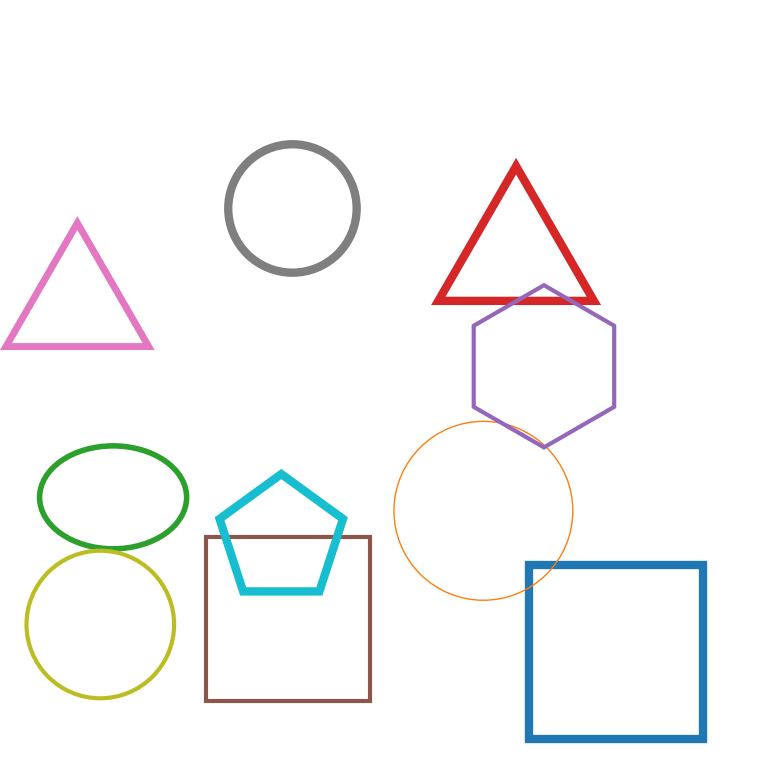[{"shape": "square", "thickness": 3, "radius": 0.56, "center": [0.8, 0.153]}, {"shape": "circle", "thickness": 0.5, "radius": 0.58, "center": [0.628, 0.337]}, {"shape": "oval", "thickness": 2, "radius": 0.48, "center": [0.147, 0.354]}, {"shape": "triangle", "thickness": 3, "radius": 0.58, "center": [0.67, 0.668]}, {"shape": "hexagon", "thickness": 1.5, "radius": 0.53, "center": [0.706, 0.524]}, {"shape": "square", "thickness": 1.5, "radius": 0.53, "center": [0.375, 0.196]}, {"shape": "triangle", "thickness": 2.5, "radius": 0.53, "center": [0.1, 0.603]}, {"shape": "circle", "thickness": 3, "radius": 0.42, "center": [0.38, 0.729]}, {"shape": "circle", "thickness": 1.5, "radius": 0.48, "center": [0.13, 0.189]}, {"shape": "pentagon", "thickness": 3, "radius": 0.42, "center": [0.365, 0.3]}]